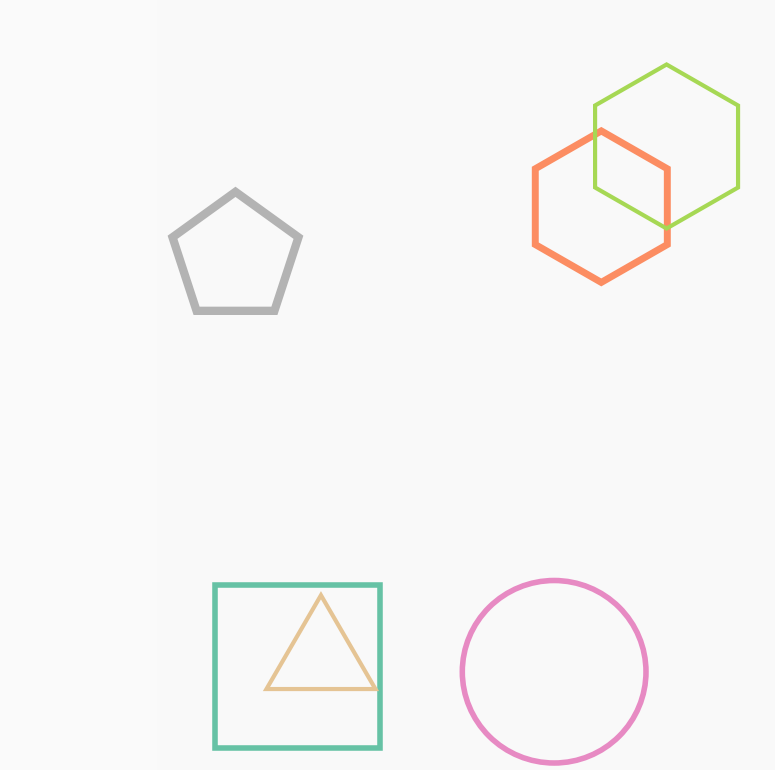[{"shape": "square", "thickness": 2, "radius": 0.53, "center": [0.384, 0.134]}, {"shape": "hexagon", "thickness": 2.5, "radius": 0.49, "center": [0.776, 0.732]}, {"shape": "circle", "thickness": 2, "radius": 0.59, "center": [0.715, 0.128]}, {"shape": "hexagon", "thickness": 1.5, "radius": 0.53, "center": [0.86, 0.81]}, {"shape": "triangle", "thickness": 1.5, "radius": 0.41, "center": [0.414, 0.146]}, {"shape": "pentagon", "thickness": 3, "radius": 0.43, "center": [0.304, 0.665]}]